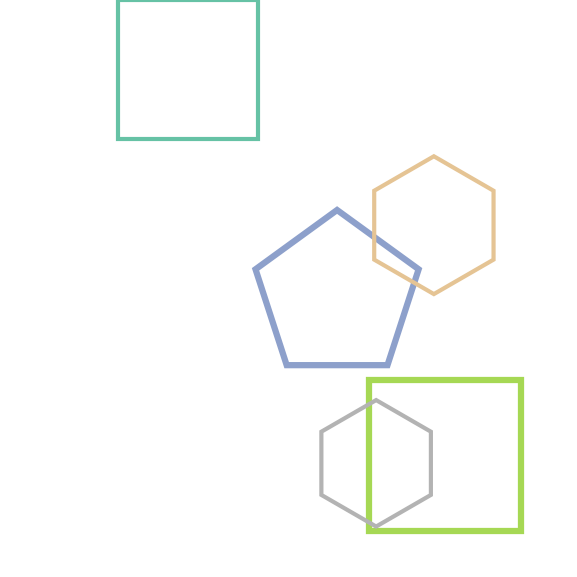[{"shape": "square", "thickness": 2, "radius": 0.6, "center": [0.325, 0.879]}, {"shape": "pentagon", "thickness": 3, "radius": 0.74, "center": [0.584, 0.487]}, {"shape": "square", "thickness": 3, "radius": 0.66, "center": [0.77, 0.21]}, {"shape": "hexagon", "thickness": 2, "radius": 0.6, "center": [0.751, 0.609]}, {"shape": "hexagon", "thickness": 2, "radius": 0.55, "center": [0.651, 0.197]}]